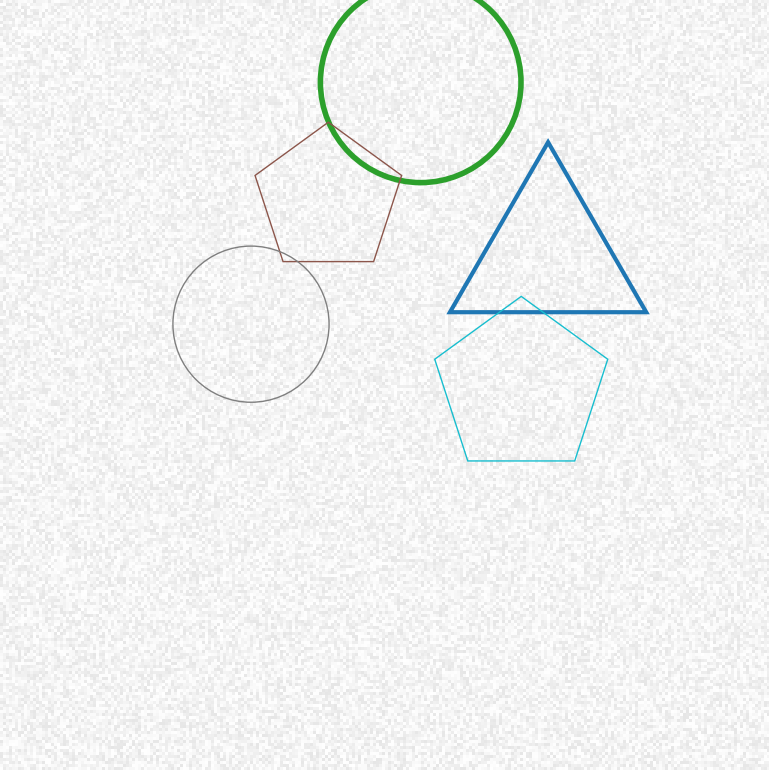[{"shape": "triangle", "thickness": 1.5, "radius": 0.74, "center": [0.712, 0.668]}, {"shape": "circle", "thickness": 2, "radius": 0.65, "center": [0.546, 0.893]}, {"shape": "pentagon", "thickness": 0.5, "radius": 0.5, "center": [0.426, 0.741]}, {"shape": "circle", "thickness": 0.5, "radius": 0.51, "center": [0.326, 0.579]}, {"shape": "pentagon", "thickness": 0.5, "radius": 0.59, "center": [0.677, 0.497]}]